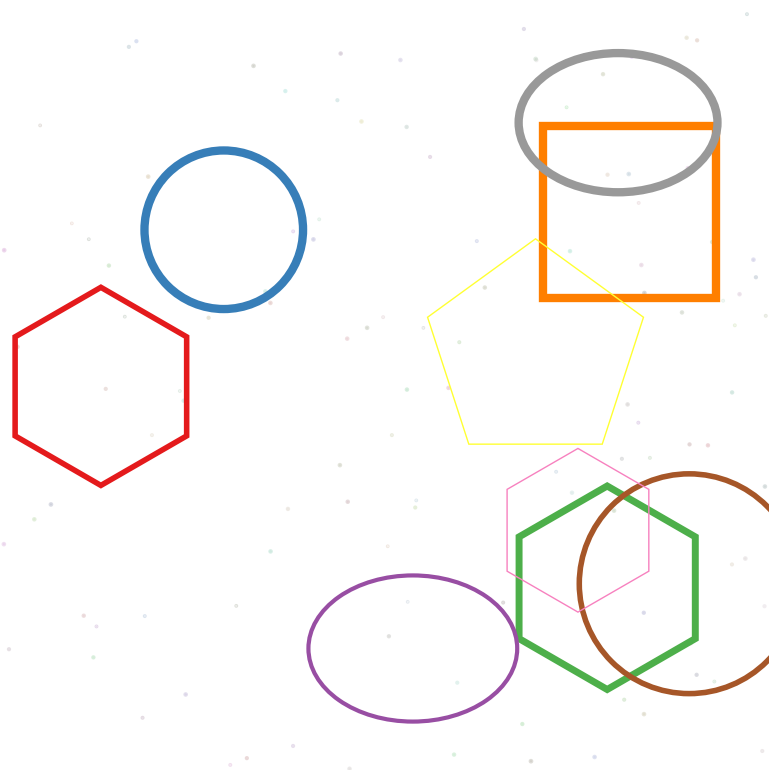[{"shape": "hexagon", "thickness": 2, "radius": 0.64, "center": [0.131, 0.498]}, {"shape": "circle", "thickness": 3, "radius": 0.51, "center": [0.291, 0.702]}, {"shape": "hexagon", "thickness": 2.5, "radius": 0.66, "center": [0.789, 0.237]}, {"shape": "oval", "thickness": 1.5, "radius": 0.68, "center": [0.536, 0.158]}, {"shape": "square", "thickness": 3, "radius": 0.56, "center": [0.818, 0.724]}, {"shape": "pentagon", "thickness": 0.5, "radius": 0.74, "center": [0.695, 0.542]}, {"shape": "circle", "thickness": 2, "radius": 0.71, "center": [0.895, 0.242]}, {"shape": "hexagon", "thickness": 0.5, "radius": 0.53, "center": [0.751, 0.311]}, {"shape": "oval", "thickness": 3, "radius": 0.65, "center": [0.803, 0.841]}]